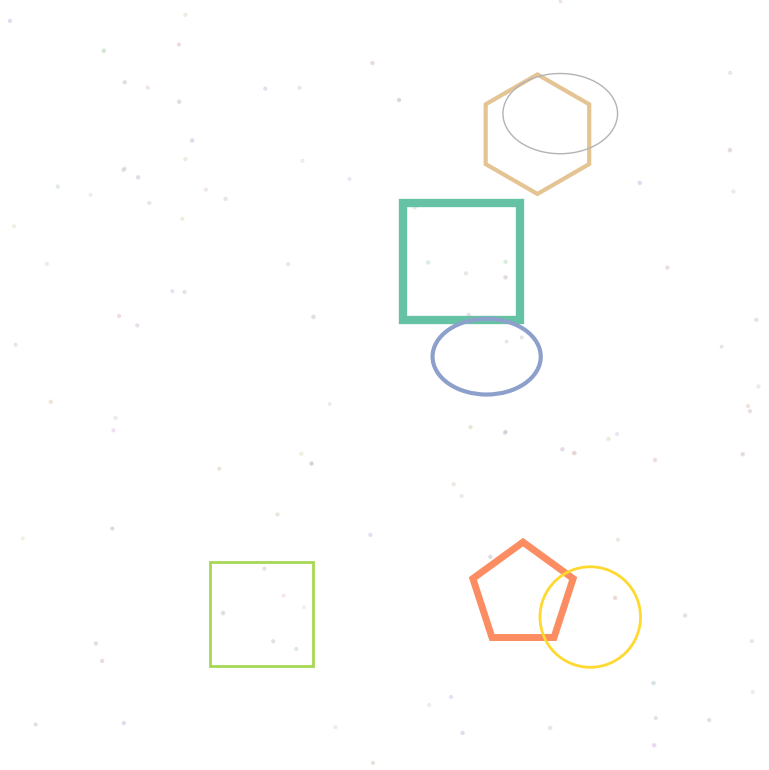[{"shape": "square", "thickness": 3, "radius": 0.38, "center": [0.6, 0.661]}, {"shape": "pentagon", "thickness": 2.5, "radius": 0.34, "center": [0.679, 0.227]}, {"shape": "oval", "thickness": 1.5, "radius": 0.35, "center": [0.632, 0.537]}, {"shape": "square", "thickness": 1, "radius": 0.34, "center": [0.34, 0.203]}, {"shape": "circle", "thickness": 1, "radius": 0.33, "center": [0.767, 0.199]}, {"shape": "hexagon", "thickness": 1.5, "radius": 0.39, "center": [0.698, 0.826]}, {"shape": "oval", "thickness": 0.5, "radius": 0.37, "center": [0.728, 0.852]}]